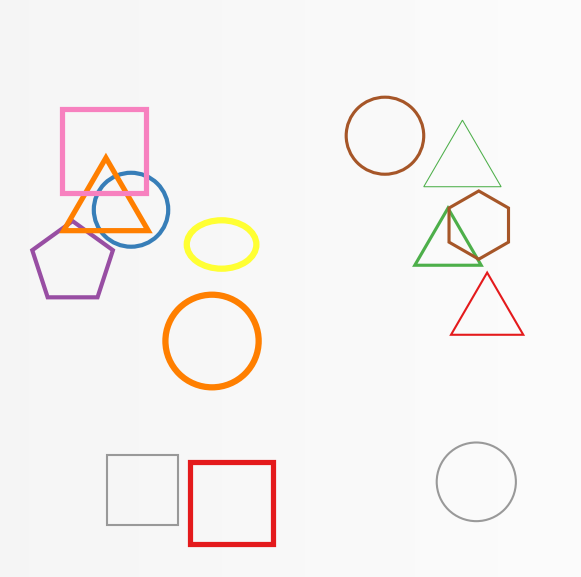[{"shape": "square", "thickness": 2.5, "radius": 0.35, "center": [0.398, 0.128]}, {"shape": "triangle", "thickness": 1, "radius": 0.36, "center": [0.838, 0.455]}, {"shape": "circle", "thickness": 2, "radius": 0.32, "center": [0.225, 0.636]}, {"shape": "triangle", "thickness": 0.5, "radius": 0.38, "center": [0.796, 0.714]}, {"shape": "triangle", "thickness": 1.5, "radius": 0.33, "center": [0.771, 0.573]}, {"shape": "pentagon", "thickness": 2, "radius": 0.36, "center": [0.125, 0.543]}, {"shape": "circle", "thickness": 3, "radius": 0.4, "center": [0.365, 0.409]}, {"shape": "triangle", "thickness": 2.5, "radius": 0.42, "center": [0.182, 0.642]}, {"shape": "oval", "thickness": 3, "radius": 0.3, "center": [0.381, 0.576]}, {"shape": "circle", "thickness": 1.5, "radius": 0.33, "center": [0.662, 0.764]}, {"shape": "hexagon", "thickness": 1.5, "radius": 0.3, "center": [0.824, 0.609]}, {"shape": "square", "thickness": 2.5, "radius": 0.36, "center": [0.179, 0.738]}, {"shape": "circle", "thickness": 1, "radius": 0.34, "center": [0.819, 0.165]}, {"shape": "square", "thickness": 1, "radius": 0.3, "center": [0.246, 0.151]}]